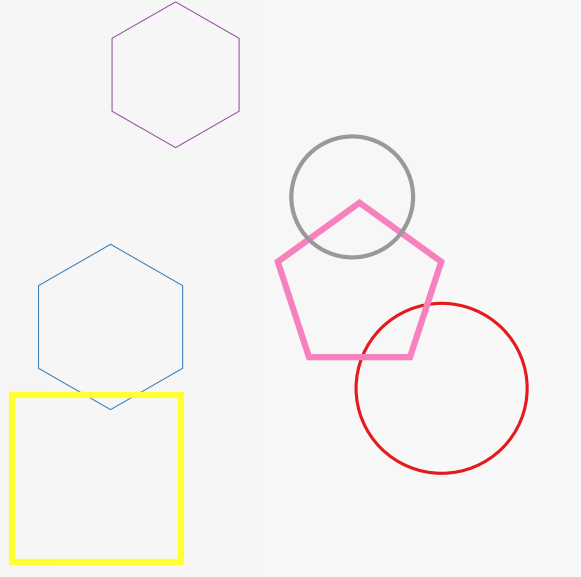[{"shape": "circle", "thickness": 1.5, "radius": 0.74, "center": [0.76, 0.327]}, {"shape": "hexagon", "thickness": 0.5, "radius": 0.72, "center": [0.19, 0.433]}, {"shape": "hexagon", "thickness": 0.5, "radius": 0.63, "center": [0.302, 0.87]}, {"shape": "square", "thickness": 3, "radius": 0.72, "center": [0.166, 0.171]}, {"shape": "pentagon", "thickness": 3, "radius": 0.74, "center": [0.619, 0.5]}, {"shape": "circle", "thickness": 2, "radius": 0.52, "center": [0.606, 0.658]}]